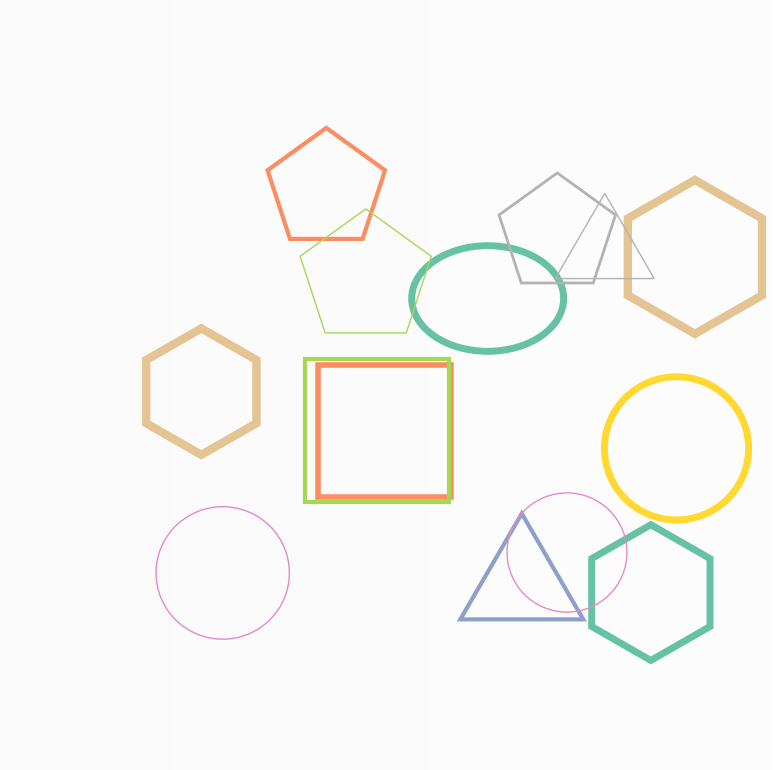[{"shape": "oval", "thickness": 2.5, "radius": 0.49, "center": [0.629, 0.612]}, {"shape": "hexagon", "thickness": 2.5, "radius": 0.44, "center": [0.84, 0.23]}, {"shape": "pentagon", "thickness": 1.5, "radius": 0.4, "center": [0.421, 0.754]}, {"shape": "square", "thickness": 2, "radius": 0.43, "center": [0.497, 0.441]}, {"shape": "triangle", "thickness": 1.5, "radius": 0.46, "center": [0.673, 0.241]}, {"shape": "circle", "thickness": 0.5, "radius": 0.43, "center": [0.287, 0.256]}, {"shape": "circle", "thickness": 0.5, "radius": 0.39, "center": [0.732, 0.282]}, {"shape": "pentagon", "thickness": 0.5, "radius": 0.44, "center": [0.472, 0.64]}, {"shape": "square", "thickness": 1.5, "radius": 0.46, "center": [0.487, 0.441]}, {"shape": "circle", "thickness": 2.5, "radius": 0.47, "center": [0.873, 0.418]}, {"shape": "hexagon", "thickness": 3, "radius": 0.5, "center": [0.897, 0.666]}, {"shape": "hexagon", "thickness": 3, "radius": 0.41, "center": [0.26, 0.491]}, {"shape": "pentagon", "thickness": 1, "radius": 0.4, "center": [0.719, 0.696]}, {"shape": "triangle", "thickness": 0.5, "radius": 0.37, "center": [0.78, 0.675]}]